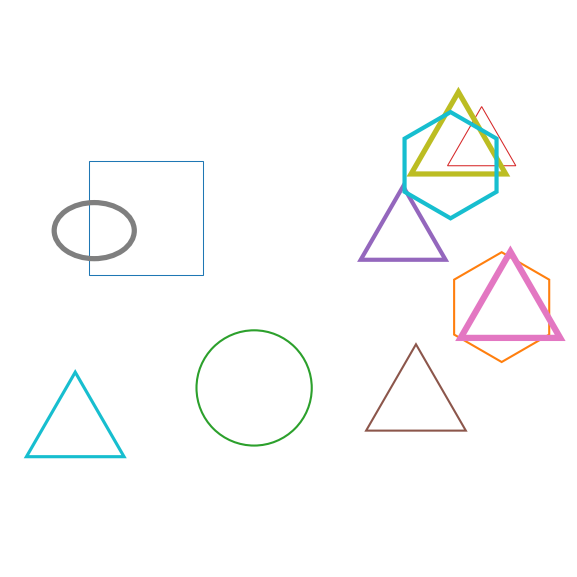[{"shape": "square", "thickness": 0.5, "radius": 0.49, "center": [0.253, 0.622]}, {"shape": "hexagon", "thickness": 1, "radius": 0.48, "center": [0.869, 0.467]}, {"shape": "circle", "thickness": 1, "radius": 0.5, "center": [0.44, 0.327]}, {"shape": "triangle", "thickness": 0.5, "radius": 0.34, "center": [0.834, 0.746]}, {"shape": "triangle", "thickness": 2, "radius": 0.42, "center": [0.698, 0.592]}, {"shape": "triangle", "thickness": 1, "radius": 0.5, "center": [0.72, 0.303]}, {"shape": "triangle", "thickness": 3, "radius": 0.5, "center": [0.884, 0.464]}, {"shape": "oval", "thickness": 2.5, "radius": 0.35, "center": [0.163, 0.6]}, {"shape": "triangle", "thickness": 2.5, "radius": 0.47, "center": [0.794, 0.745]}, {"shape": "hexagon", "thickness": 2, "radius": 0.46, "center": [0.78, 0.713]}, {"shape": "triangle", "thickness": 1.5, "radius": 0.49, "center": [0.13, 0.257]}]